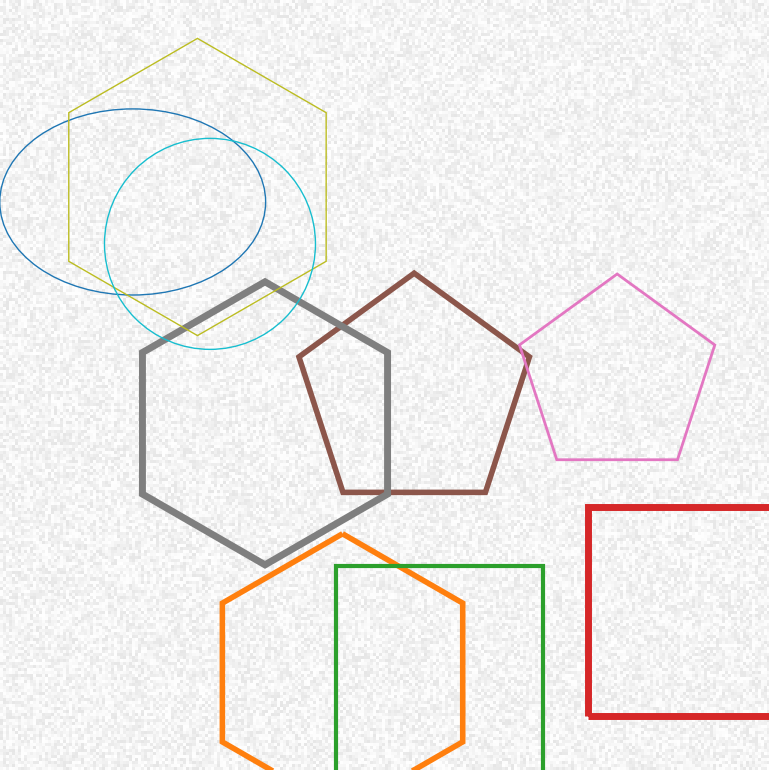[{"shape": "oval", "thickness": 0.5, "radius": 0.86, "center": [0.172, 0.738]}, {"shape": "hexagon", "thickness": 2, "radius": 0.9, "center": [0.445, 0.127]}, {"shape": "square", "thickness": 1.5, "radius": 0.67, "center": [0.571, 0.131]}, {"shape": "square", "thickness": 2.5, "radius": 0.68, "center": [0.9, 0.206]}, {"shape": "pentagon", "thickness": 2, "radius": 0.79, "center": [0.538, 0.488]}, {"shape": "pentagon", "thickness": 1, "radius": 0.67, "center": [0.801, 0.511]}, {"shape": "hexagon", "thickness": 2.5, "radius": 0.92, "center": [0.344, 0.45]}, {"shape": "hexagon", "thickness": 0.5, "radius": 0.96, "center": [0.256, 0.757]}, {"shape": "circle", "thickness": 0.5, "radius": 0.69, "center": [0.273, 0.683]}]